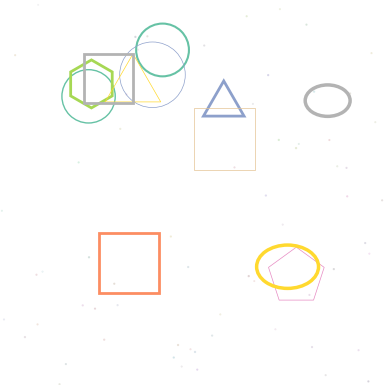[{"shape": "circle", "thickness": 1.5, "radius": 0.34, "center": [0.422, 0.87]}, {"shape": "circle", "thickness": 1, "radius": 0.35, "center": [0.23, 0.75]}, {"shape": "square", "thickness": 2, "radius": 0.39, "center": [0.335, 0.316]}, {"shape": "circle", "thickness": 0.5, "radius": 0.43, "center": [0.396, 0.806]}, {"shape": "triangle", "thickness": 2, "radius": 0.3, "center": [0.581, 0.729]}, {"shape": "pentagon", "thickness": 0.5, "radius": 0.38, "center": [0.77, 0.282]}, {"shape": "hexagon", "thickness": 2, "radius": 0.31, "center": [0.238, 0.782]}, {"shape": "triangle", "thickness": 0.5, "radius": 0.42, "center": [0.345, 0.777]}, {"shape": "oval", "thickness": 2.5, "radius": 0.4, "center": [0.747, 0.307]}, {"shape": "square", "thickness": 0.5, "radius": 0.4, "center": [0.583, 0.639]}, {"shape": "oval", "thickness": 2.5, "radius": 0.29, "center": [0.851, 0.739]}, {"shape": "square", "thickness": 2, "radius": 0.32, "center": [0.281, 0.797]}]